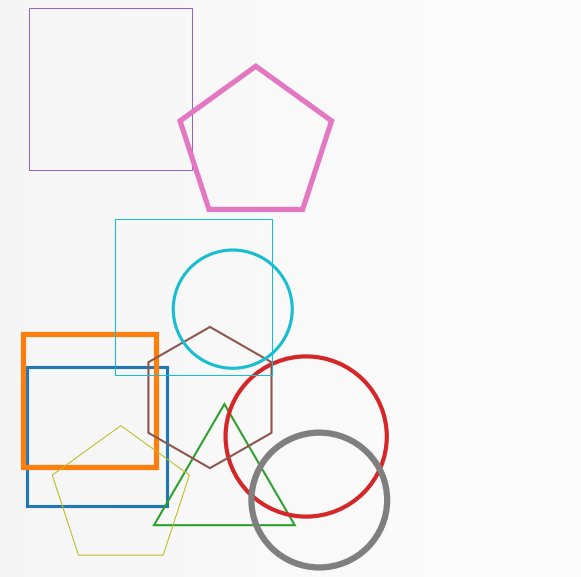[{"shape": "square", "thickness": 1.5, "radius": 0.6, "center": [0.167, 0.242]}, {"shape": "square", "thickness": 2.5, "radius": 0.57, "center": [0.154, 0.306]}, {"shape": "triangle", "thickness": 1, "radius": 0.7, "center": [0.386, 0.16]}, {"shape": "circle", "thickness": 2, "radius": 0.69, "center": [0.527, 0.243]}, {"shape": "square", "thickness": 0.5, "radius": 0.7, "center": [0.19, 0.846]}, {"shape": "hexagon", "thickness": 1, "radius": 0.61, "center": [0.361, 0.311]}, {"shape": "pentagon", "thickness": 2.5, "radius": 0.69, "center": [0.44, 0.747]}, {"shape": "circle", "thickness": 3, "radius": 0.58, "center": [0.549, 0.133]}, {"shape": "pentagon", "thickness": 0.5, "radius": 0.62, "center": [0.208, 0.138]}, {"shape": "circle", "thickness": 1.5, "radius": 0.51, "center": [0.4, 0.464]}, {"shape": "square", "thickness": 0.5, "radius": 0.67, "center": [0.333, 0.485]}]